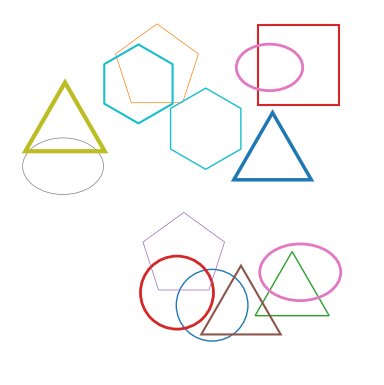[{"shape": "circle", "thickness": 1, "radius": 0.47, "center": [0.551, 0.207]}, {"shape": "triangle", "thickness": 2.5, "radius": 0.58, "center": [0.708, 0.591]}, {"shape": "pentagon", "thickness": 0.5, "radius": 0.57, "center": [0.408, 0.825]}, {"shape": "triangle", "thickness": 1, "radius": 0.56, "center": [0.759, 0.236]}, {"shape": "square", "thickness": 1.5, "radius": 0.52, "center": [0.775, 0.832]}, {"shape": "circle", "thickness": 2, "radius": 0.47, "center": [0.46, 0.24]}, {"shape": "pentagon", "thickness": 0.5, "radius": 0.56, "center": [0.477, 0.337]}, {"shape": "triangle", "thickness": 1.5, "radius": 0.6, "center": [0.626, 0.191]}, {"shape": "oval", "thickness": 2, "radius": 0.43, "center": [0.7, 0.825]}, {"shape": "oval", "thickness": 2, "radius": 0.53, "center": [0.78, 0.293]}, {"shape": "oval", "thickness": 0.5, "radius": 0.53, "center": [0.164, 0.568]}, {"shape": "triangle", "thickness": 3, "radius": 0.6, "center": [0.169, 0.667]}, {"shape": "hexagon", "thickness": 1.5, "radius": 0.51, "center": [0.36, 0.782]}, {"shape": "hexagon", "thickness": 1, "radius": 0.53, "center": [0.534, 0.666]}]